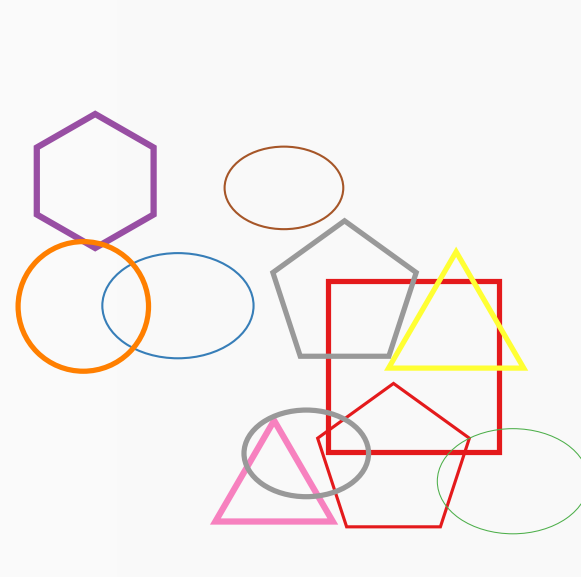[{"shape": "pentagon", "thickness": 1.5, "radius": 0.69, "center": [0.677, 0.198]}, {"shape": "square", "thickness": 2.5, "radius": 0.74, "center": [0.712, 0.364]}, {"shape": "oval", "thickness": 1, "radius": 0.65, "center": [0.306, 0.47]}, {"shape": "oval", "thickness": 0.5, "radius": 0.65, "center": [0.882, 0.166]}, {"shape": "hexagon", "thickness": 3, "radius": 0.58, "center": [0.164, 0.686]}, {"shape": "circle", "thickness": 2.5, "radius": 0.56, "center": [0.143, 0.469]}, {"shape": "triangle", "thickness": 2.5, "radius": 0.67, "center": [0.785, 0.429]}, {"shape": "oval", "thickness": 1, "radius": 0.51, "center": [0.488, 0.674]}, {"shape": "triangle", "thickness": 3, "radius": 0.58, "center": [0.472, 0.154]}, {"shape": "oval", "thickness": 2.5, "radius": 0.54, "center": [0.527, 0.214]}, {"shape": "pentagon", "thickness": 2.5, "radius": 0.65, "center": [0.593, 0.487]}]